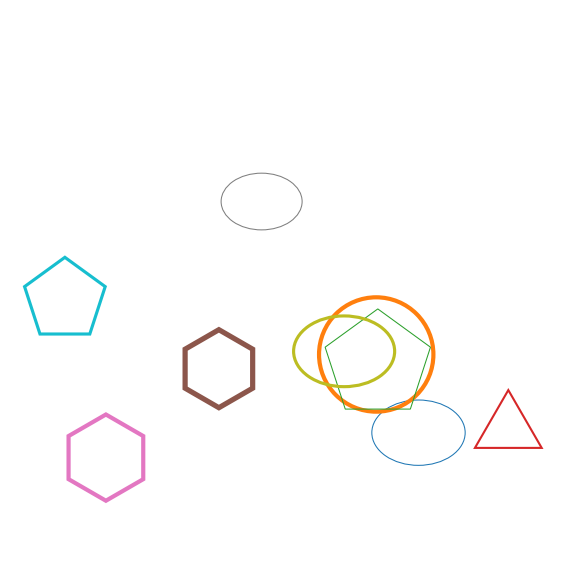[{"shape": "oval", "thickness": 0.5, "radius": 0.4, "center": [0.725, 0.25]}, {"shape": "circle", "thickness": 2, "radius": 0.5, "center": [0.651, 0.385]}, {"shape": "pentagon", "thickness": 0.5, "radius": 0.48, "center": [0.654, 0.368]}, {"shape": "triangle", "thickness": 1, "radius": 0.33, "center": [0.88, 0.257]}, {"shape": "hexagon", "thickness": 2.5, "radius": 0.34, "center": [0.379, 0.361]}, {"shape": "hexagon", "thickness": 2, "radius": 0.37, "center": [0.183, 0.207]}, {"shape": "oval", "thickness": 0.5, "radius": 0.35, "center": [0.453, 0.65]}, {"shape": "oval", "thickness": 1.5, "radius": 0.44, "center": [0.596, 0.391]}, {"shape": "pentagon", "thickness": 1.5, "radius": 0.37, "center": [0.112, 0.48]}]